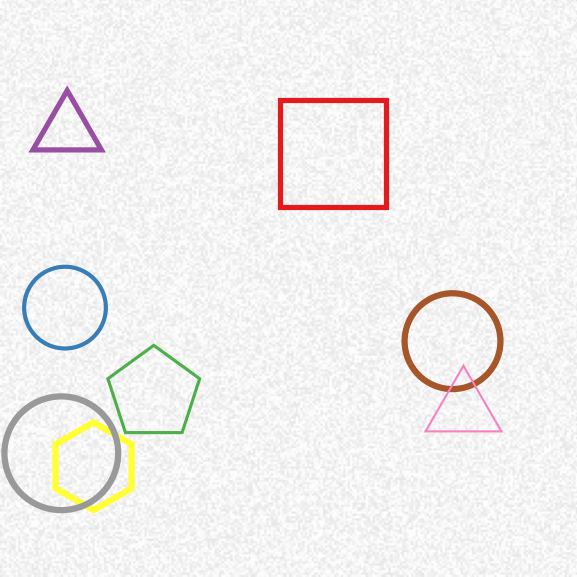[{"shape": "square", "thickness": 2.5, "radius": 0.46, "center": [0.576, 0.733]}, {"shape": "circle", "thickness": 2, "radius": 0.35, "center": [0.113, 0.466]}, {"shape": "pentagon", "thickness": 1.5, "radius": 0.42, "center": [0.266, 0.318]}, {"shape": "triangle", "thickness": 2.5, "radius": 0.34, "center": [0.116, 0.774]}, {"shape": "hexagon", "thickness": 3, "radius": 0.38, "center": [0.162, 0.192]}, {"shape": "circle", "thickness": 3, "radius": 0.41, "center": [0.784, 0.408]}, {"shape": "triangle", "thickness": 1, "radius": 0.38, "center": [0.803, 0.29]}, {"shape": "circle", "thickness": 3, "radius": 0.49, "center": [0.106, 0.214]}]